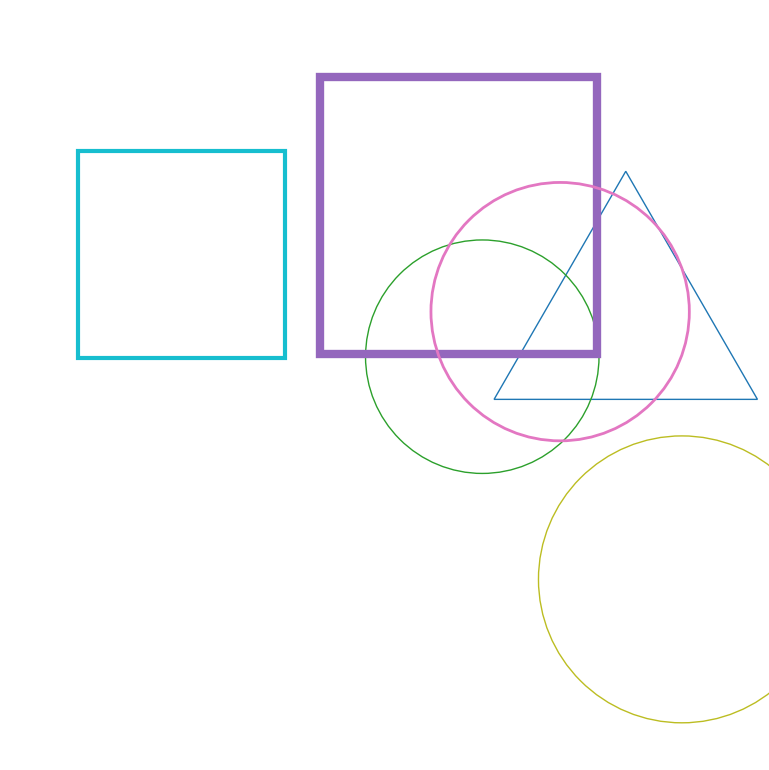[{"shape": "triangle", "thickness": 0.5, "radius": 0.99, "center": [0.813, 0.58]}, {"shape": "circle", "thickness": 0.5, "radius": 0.76, "center": [0.626, 0.537]}, {"shape": "square", "thickness": 3, "radius": 0.9, "center": [0.595, 0.721]}, {"shape": "circle", "thickness": 1, "radius": 0.84, "center": [0.727, 0.595]}, {"shape": "circle", "thickness": 0.5, "radius": 0.93, "center": [0.886, 0.248]}, {"shape": "square", "thickness": 1.5, "radius": 0.67, "center": [0.235, 0.669]}]